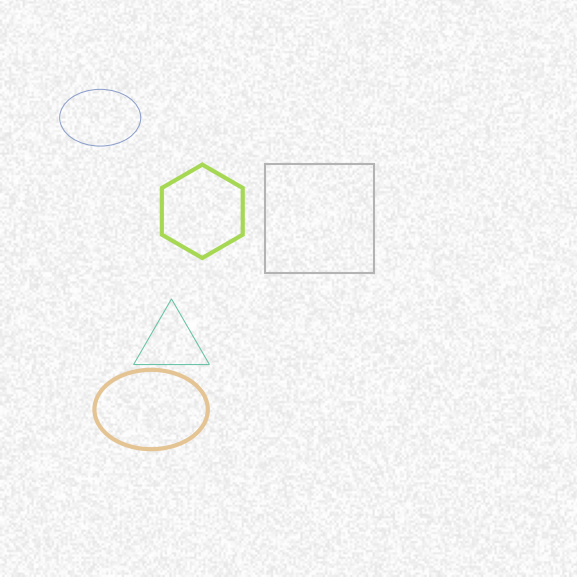[{"shape": "triangle", "thickness": 0.5, "radius": 0.38, "center": [0.297, 0.406]}, {"shape": "oval", "thickness": 0.5, "radius": 0.35, "center": [0.174, 0.795]}, {"shape": "hexagon", "thickness": 2, "radius": 0.4, "center": [0.35, 0.633]}, {"shape": "oval", "thickness": 2, "radius": 0.49, "center": [0.262, 0.29]}, {"shape": "square", "thickness": 1, "radius": 0.47, "center": [0.553, 0.62]}]